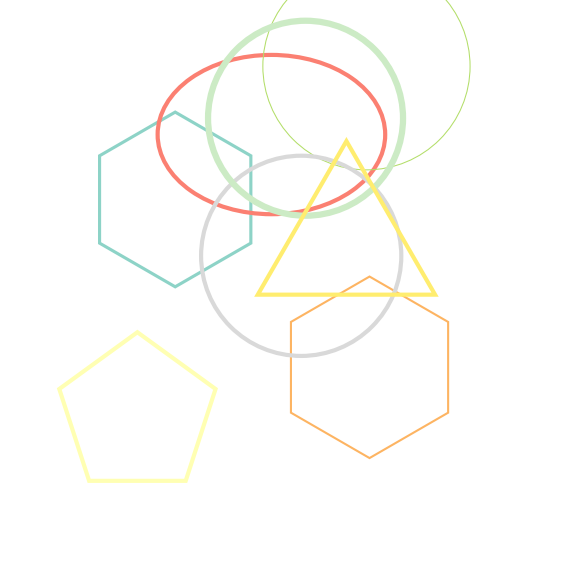[{"shape": "hexagon", "thickness": 1.5, "radius": 0.76, "center": [0.303, 0.654]}, {"shape": "pentagon", "thickness": 2, "radius": 0.71, "center": [0.238, 0.282]}, {"shape": "oval", "thickness": 2, "radius": 0.99, "center": [0.47, 0.766]}, {"shape": "hexagon", "thickness": 1, "radius": 0.79, "center": [0.64, 0.363]}, {"shape": "circle", "thickness": 0.5, "radius": 0.9, "center": [0.635, 0.884]}, {"shape": "circle", "thickness": 2, "radius": 0.87, "center": [0.522, 0.556]}, {"shape": "circle", "thickness": 3, "radius": 0.84, "center": [0.529, 0.794]}, {"shape": "triangle", "thickness": 2, "radius": 0.89, "center": [0.6, 0.578]}]